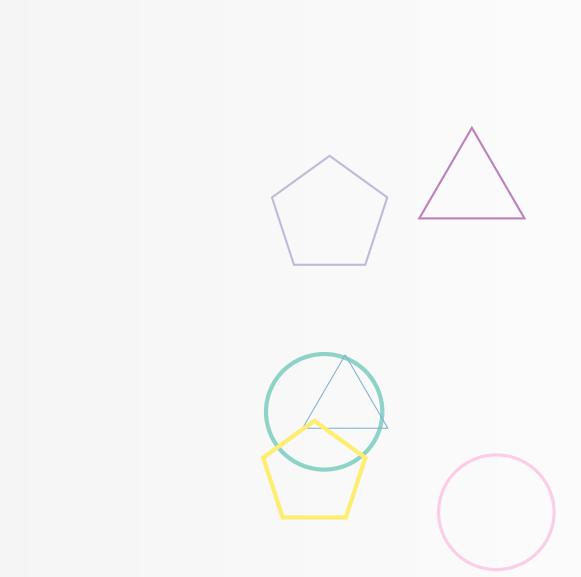[{"shape": "circle", "thickness": 2, "radius": 0.5, "center": [0.558, 0.286]}, {"shape": "pentagon", "thickness": 1, "radius": 0.52, "center": [0.567, 0.625]}, {"shape": "triangle", "thickness": 0.5, "radius": 0.42, "center": [0.594, 0.3]}, {"shape": "circle", "thickness": 1.5, "radius": 0.5, "center": [0.854, 0.112]}, {"shape": "triangle", "thickness": 1, "radius": 0.52, "center": [0.812, 0.673]}, {"shape": "pentagon", "thickness": 2, "radius": 0.46, "center": [0.541, 0.178]}]